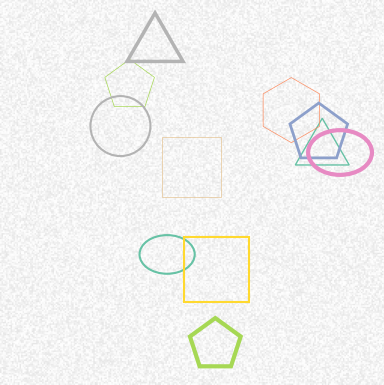[{"shape": "triangle", "thickness": 1, "radius": 0.4, "center": [0.837, 0.612]}, {"shape": "oval", "thickness": 1.5, "radius": 0.36, "center": [0.434, 0.339]}, {"shape": "hexagon", "thickness": 0.5, "radius": 0.42, "center": [0.757, 0.714]}, {"shape": "pentagon", "thickness": 2, "radius": 0.39, "center": [0.828, 0.654]}, {"shape": "oval", "thickness": 3, "radius": 0.41, "center": [0.883, 0.604]}, {"shape": "pentagon", "thickness": 0.5, "radius": 0.34, "center": [0.337, 0.778]}, {"shape": "pentagon", "thickness": 3, "radius": 0.35, "center": [0.559, 0.105]}, {"shape": "square", "thickness": 1.5, "radius": 0.42, "center": [0.563, 0.3]}, {"shape": "square", "thickness": 0.5, "radius": 0.39, "center": [0.498, 0.566]}, {"shape": "triangle", "thickness": 2.5, "radius": 0.42, "center": [0.403, 0.882]}, {"shape": "circle", "thickness": 1.5, "radius": 0.39, "center": [0.313, 0.673]}]